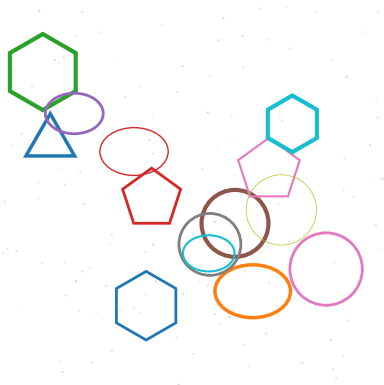[{"shape": "hexagon", "thickness": 2, "radius": 0.45, "center": [0.38, 0.206]}, {"shape": "triangle", "thickness": 2.5, "radius": 0.37, "center": [0.131, 0.631]}, {"shape": "oval", "thickness": 2.5, "radius": 0.49, "center": [0.656, 0.244]}, {"shape": "hexagon", "thickness": 3, "radius": 0.49, "center": [0.111, 0.813]}, {"shape": "oval", "thickness": 1, "radius": 0.44, "center": [0.348, 0.606]}, {"shape": "pentagon", "thickness": 2, "radius": 0.4, "center": [0.394, 0.484]}, {"shape": "oval", "thickness": 2, "radius": 0.38, "center": [0.193, 0.705]}, {"shape": "circle", "thickness": 3, "radius": 0.43, "center": [0.61, 0.42]}, {"shape": "pentagon", "thickness": 1.5, "radius": 0.42, "center": [0.699, 0.558]}, {"shape": "circle", "thickness": 2, "radius": 0.47, "center": [0.847, 0.301]}, {"shape": "circle", "thickness": 2, "radius": 0.4, "center": [0.545, 0.365]}, {"shape": "circle", "thickness": 0.5, "radius": 0.46, "center": [0.731, 0.455]}, {"shape": "hexagon", "thickness": 3, "radius": 0.37, "center": [0.759, 0.678]}, {"shape": "oval", "thickness": 1.5, "radius": 0.34, "center": [0.542, 0.342]}]